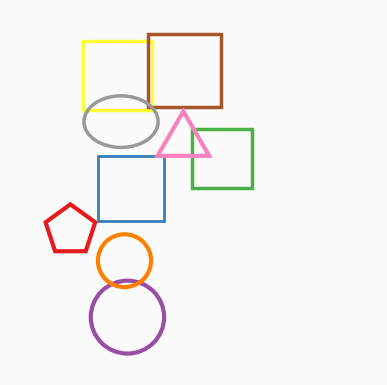[{"shape": "pentagon", "thickness": 3, "radius": 0.34, "center": [0.182, 0.402]}, {"shape": "square", "thickness": 2, "radius": 0.42, "center": [0.337, 0.509]}, {"shape": "square", "thickness": 2.5, "radius": 0.38, "center": [0.573, 0.589]}, {"shape": "circle", "thickness": 3, "radius": 0.47, "center": [0.329, 0.176]}, {"shape": "circle", "thickness": 3, "radius": 0.34, "center": [0.321, 0.323]}, {"shape": "square", "thickness": 2.5, "radius": 0.44, "center": [0.304, 0.804]}, {"shape": "square", "thickness": 2.5, "radius": 0.48, "center": [0.476, 0.817]}, {"shape": "triangle", "thickness": 3, "radius": 0.38, "center": [0.473, 0.634]}, {"shape": "oval", "thickness": 2.5, "radius": 0.48, "center": [0.312, 0.684]}]